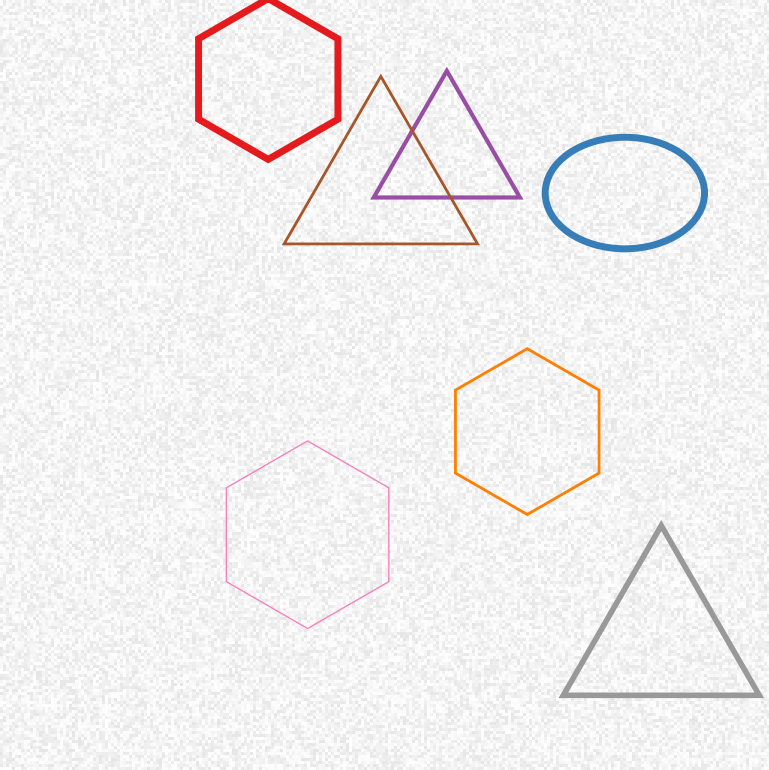[{"shape": "hexagon", "thickness": 2.5, "radius": 0.52, "center": [0.348, 0.897]}, {"shape": "oval", "thickness": 2.5, "radius": 0.52, "center": [0.812, 0.749]}, {"shape": "triangle", "thickness": 1.5, "radius": 0.55, "center": [0.58, 0.798]}, {"shape": "hexagon", "thickness": 1, "radius": 0.54, "center": [0.685, 0.439]}, {"shape": "triangle", "thickness": 1, "radius": 0.73, "center": [0.495, 0.756]}, {"shape": "hexagon", "thickness": 0.5, "radius": 0.61, "center": [0.399, 0.306]}, {"shape": "triangle", "thickness": 2, "radius": 0.73, "center": [0.859, 0.17]}]